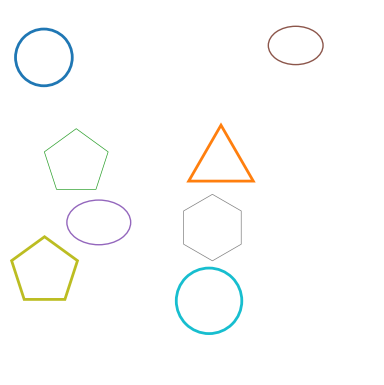[{"shape": "circle", "thickness": 2, "radius": 0.37, "center": [0.114, 0.851]}, {"shape": "triangle", "thickness": 2, "radius": 0.48, "center": [0.574, 0.578]}, {"shape": "pentagon", "thickness": 0.5, "radius": 0.44, "center": [0.198, 0.579]}, {"shape": "oval", "thickness": 1, "radius": 0.41, "center": [0.257, 0.422]}, {"shape": "oval", "thickness": 1, "radius": 0.36, "center": [0.768, 0.882]}, {"shape": "hexagon", "thickness": 0.5, "radius": 0.43, "center": [0.552, 0.409]}, {"shape": "pentagon", "thickness": 2, "radius": 0.45, "center": [0.116, 0.295]}, {"shape": "circle", "thickness": 2, "radius": 0.43, "center": [0.543, 0.219]}]